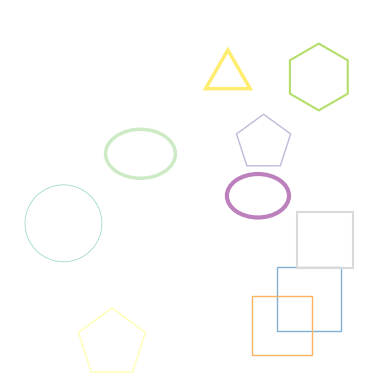[{"shape": "circle", "thickness": 0.5, "radius": 0.5, "center": [0.165, 0.42]}, {"shape": "pentagon", "thickness": 1, "radius": 0.46, "center": [0.291, 0.108]}, {"shape": "pentagon", "thickness": 1, "radius": 0.37, "center": [0.685, 0.629]}, {"shape": "square", "thickness": 1, "radius": 0.42, "center": [0.803, 0.223]}, {"shape": "square", "thickness": 1, "radius": 0.38, "center": [0.733, 0.156]}, {"shape": "hexagon", "thickness": 1.5, "radius": 0.43, "center": [0.828, 0.8]}, {"shape": "square", "thickness": 1.5, "radius": 0.37, "center": [0.844, 0.377]}, {"shape": "oval", "thickness": 3, "radius": 0.4, "center": [0.67, 0.492]}, {"shape": "oval", "thickness": 2.5, "radius": 0.45, "center": [0.365, 0.601]}, {"shape": "triangle", "thickness": 2.5, "radius": 0.33, "center": [0.592, 0.803]}]